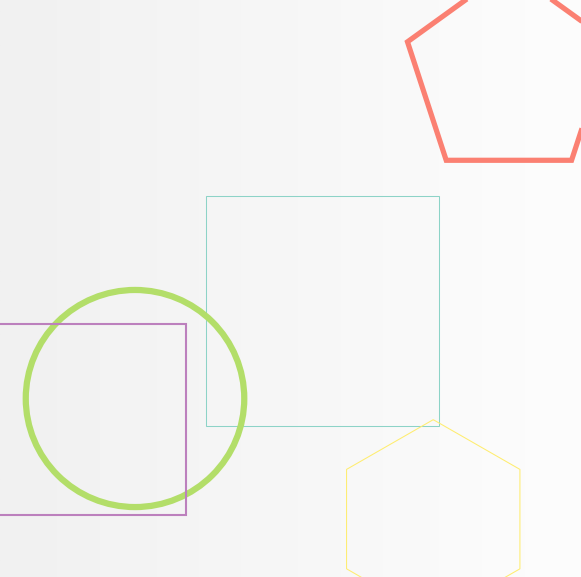[{"shape": "square", "thickness": 0.5, "radius": 1.0, "center": [0.555, 0.461]}, {"shape": "pentagon", "thickness": 2.5, "radius": 0.92, "center": [0.876, 0.87]}, {"shape": "circle", "thickness": 3, "radius": 0.94, "center": [0.232, 0.309]}, {"shape": "square", "thickness": 1, "radius": 0.83, "center": [0.154, 0.272]}, {"shape": "hexagon", "thickness": 0.5, "radius": 0.86, "center": [0.745, 0.1]}]